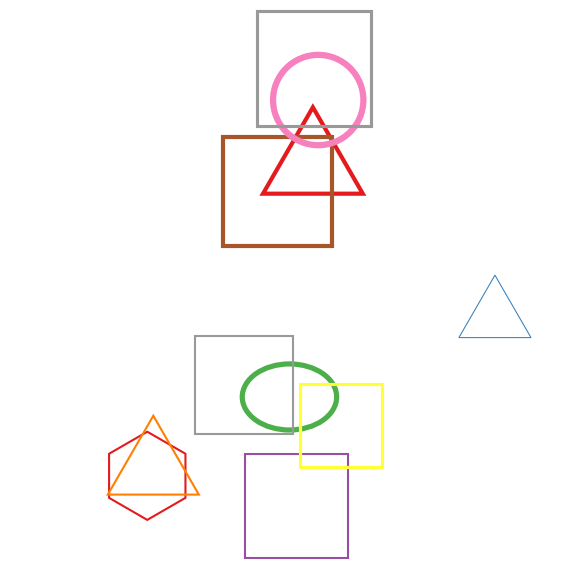[{"shape": "hexagon", "thickness": 1, "radius": 0.38, "center": [0.255, 0.175]}, {"shape": "triangle", "thickness": 2, "radius": 0.5, "center": [0.542, 0.714]}, {"shape": "triangle", "thickness": 0.5, "radius": 0.36, "center": [0.857, 0.451]}, {"shape": "oval", "thickness": 2.5, "radius": 0.41, "center": [0.501, 0.312]}, {"shape": "square", "thickness": 1, "radius": 0.45, "center": [0.513, 0.123]}, {"shape": "triangle", "thickness": 1, "radius": 0.46, "center": [0.265, 0.188]}, {"shape": "square", "thickness": 1.5, "radius": 0.36, "center": [0.59, 0.262]}, {"shape": "square", "thickness": 2, "radius": 0.47, "center": [0.481, 0.667]}, {"shape": "circle", "thickness": 3, "radius": 0.39, "center": [0.551, 0.826]}, {"shape": "square", "thickness": 1, "radius": 0.42, "center": [0.422, 0.333]}, {"shape": "square", "thickness": 1.5, "radius": 0.49, "center": [0.543, 0.88]}]